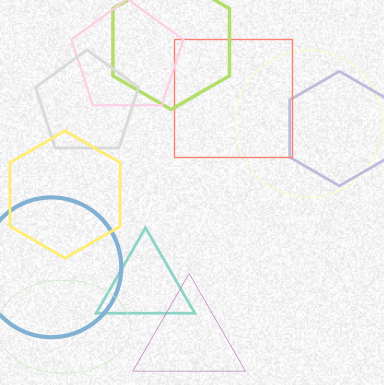[{"shape": "triangle", "thickness": 2, "radius": 0.74, "center": [0.378, 0.26]}, {"shape": "circle", "thickness": 0.5, "radius": 0.96, "center": [0.802, 0.679]}, {"shape": "hexagon", "thickness": 2, "radius": 0.74, "center": [0.882, 0.666]}, {"shape": "square", "thickness": 1, "radius": 0.77, "center": [0.604, 0.745]}, {"shape": "circle", "thickness": 3, "radius": 0.91, "center": [0.133, 0.306]}, {"shape": "hexagon", "thickness": 2.5, "radius": 0.87, "center": [0.445, 0.89]}, {"shape": "pentagon", "thickness": 1.5, "radius": 0.76, "center": [0.331, 0.85]}, {"shape": "pentagon", "thickness": 2, "radius": 0.7, "center": [0.226, 0.73]}, {"shape": "triangle", "thickness": 0.5, "radius": 0.85, "center": [0.491, 0.121]}, {"shape": "oval", "thickness": 0.5, "radius": 0.86, "center": [0.166, 0.151]}, {"shape": "hexagon", "thickness": 2, "radius": 0.83, "center": [0.169, 0.495]}]